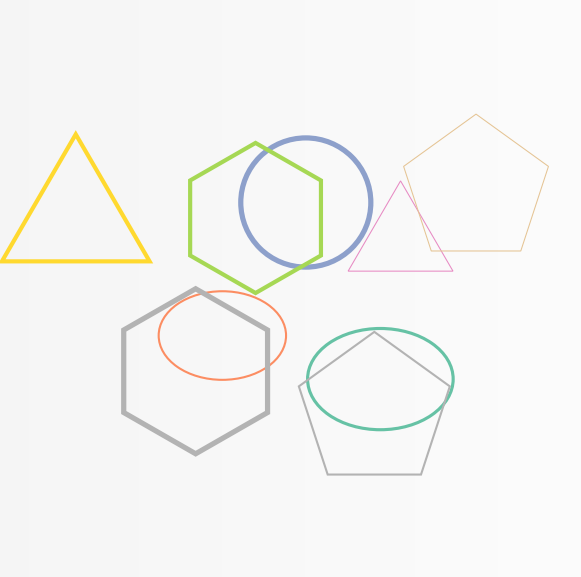[{"shape": "oval", "thickness": 1.5, "radius": 0.63, "center": [0.654, 0.343]}, {"shape": "oval", "thickness": 1, "radius": 0.55, "center": [0.383, 0.418]}, {"shape": "circle", "thickness": 2.5, "radius": 0.56, "center": [0.526, 0.648]}, {"shape": "triangle", "thickness": 0.5, "radius": 0.52, "center": [0.689, 0.582]}, {"shape": "hexagon", "thickness": 2, "radius": 0.65, "center": [0.44, 0.622]}, {"shape": "triangle", "thickness": 2, "radius": 0.73, "center": [0.13, 0.62]}, {"shape": "pentagon", "thickness": 0.5, "radius": 0.66, "center": [0.819, 0.671]}, {"shape": "pentagon", "thickness": 1, "radius": 0.68, "center": [0.644, 0.288]}, {"shape": "hexagon", "thickness": 2.5, "radius": 0.71, "center": [0.337, 0.356]}]